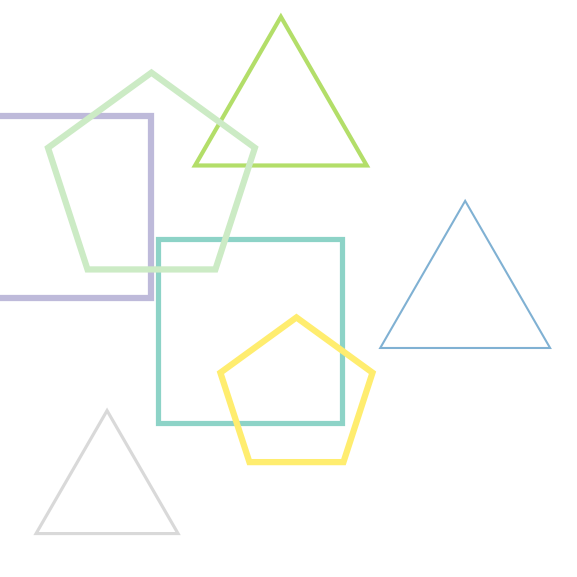[{"shape": "square", "thickness": 2.5, "radius": 0.8, "center": [0.433, 0.426]}, {"shape": "square", "thickness": 3, "radius": 0.78, "center": [0.104, 0.641]}, {"shape": "triangle", "thickness": 1, "radius": 0.85, "center": [0.805, 0.481]}, {"shape": "triangle", "thickness": 2, "radius": 0.86, "center": [0.486, 0.798]}, {"shape": "triangle", "thickness": 1.5, "radius": 0.71, "center": [0.185, 0.146]}, {"shape": "pentagon", "thickness": 3, "radius": 0.94, "center": [0.262, 0.685]}, {"shape": "pentagon", "thickness": 3, "radius": 0.69, "center": [0.513, 0.311]}]